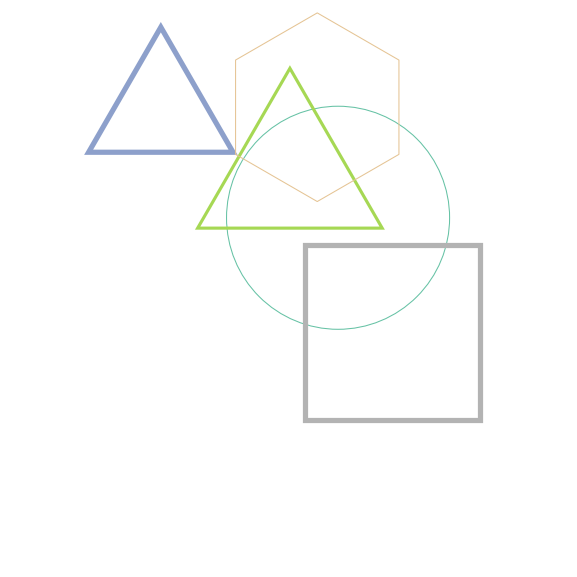[{"shape": "circle", "thickness": 0.5, "radius": 0.97, "center": [0.585, 0.622]}, {"shape": "triangle", "thickness": 2.5, "radius": 0.72, "center": [0.278, 0.808]}, {"shape": "triangle", "thickness": 1.5, "radius": 0.92, "center": [0.502, 0.696]}, {"shape": "hexagon", "thickness": 0.5, "radius": 0.82, "center": [0.549, 0.813]}, {"shape": "square", "thickness": 2.5, "radius": 0.76, "center": [0.68, 0.423]}]